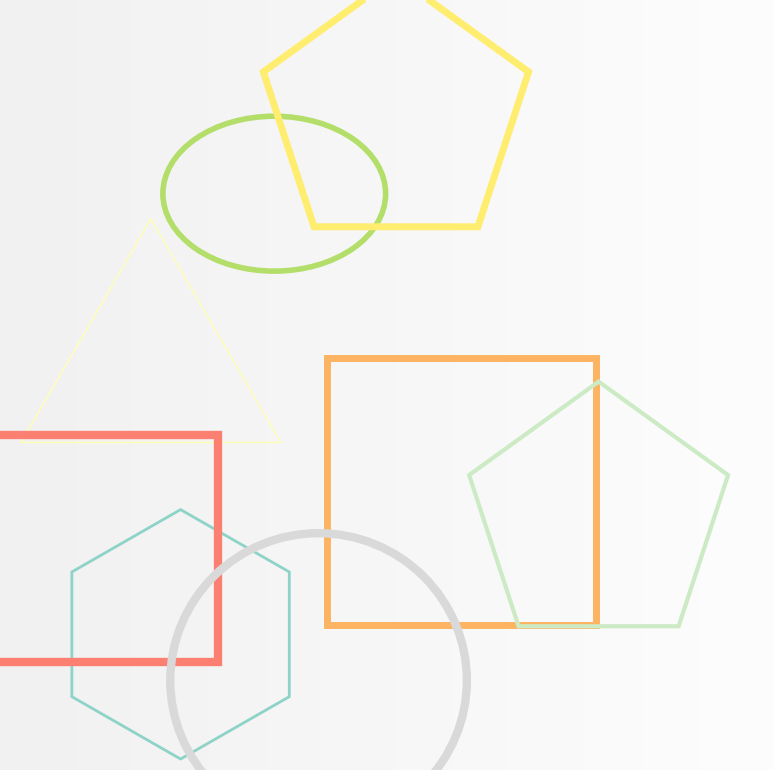[{"shape": "hexagon", "thickness": 1, "radius": 0.81, "center": [0.233, 0.176]}, {"shape": "triangle", "thickness": 0.5, "radius": 0.97, "center": [0.195, 0.522]}, {"shape": "square", "thickness": 3, "radius": 0.74, "center": [0.134, 0.287]}, {"shape": "square", "thickness": 2.5, "radius": 0.87, "center": [0.595, 0.362]}, {"shape": "oval", "thickness": 2, "radius": 0.72, "center": [0.354, 0.748]}, {"shape": "circle", "thickness": 3, "radius": 0.96, "center": [0.411, 0.116]}, {"shape": "pentagon", "thickness": 1.5, "radius": 0.88, "center": [0.772, 0.329]}, {"shape": "pentagon", "thickness": 2.5, "radius": 0.9, "center": [0.511, 0.851]}]